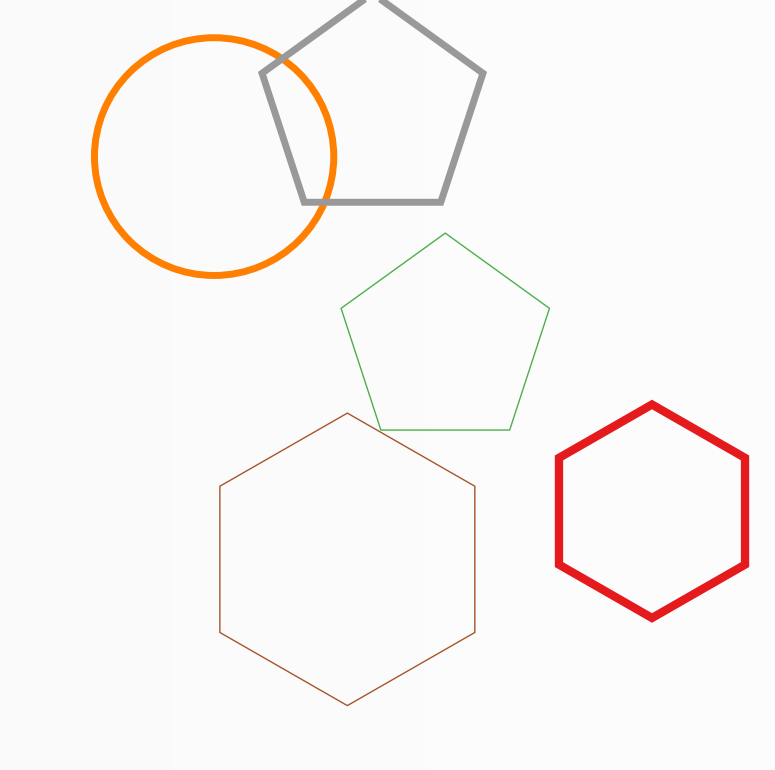[{"shape": "hexagon", "thickness": 3, "radius": 0.69, "center": [0.841, 0.336]}, {"shape": "pentagon", "thickness": 0.5, "radius": 0.71, "center": [0.575, 0.556]}, {"shape": "circle", "thickness": 2.5, "radius": 0.77, "center": [0.276, 0.797]}, {"shape": "hexagon", "thickness": 0.5, "radius": 0.95, "center": [0.448, 0.274]}, {"shape": "pentagon", "thickness": 2.5, "radius": 0.75, "center": [0.481, 0.859]}]